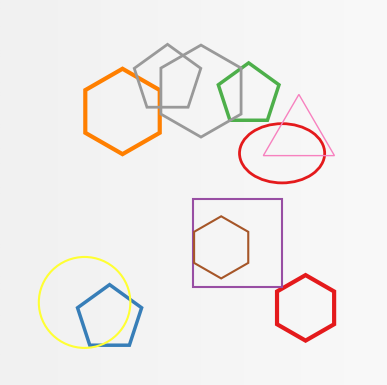[{"shape": "hexagon", "thickness": 3, "radius": 0.43, "center": [0.789, 0.2]}, {"shape": "oval", "thickness": 2, "radius": 0.55, "center": [0.728, 0.602]}, {"shape": "pentagon", "thickness": 2.5, "radius": 0.43, "center": [0.283, 0.174]}, {"shape": "pentagon", "thickness": 2.5, "radius": 0.41, "center": [0.642, 0.754]}, {"shape": "square", "thickness": 1.5, "radius": 0.58, "center": [0.613, 0.369]}, {"shape": "hexagon", "thickness": 3, "radius": 0.55, "center": [0.316, 0.711]}, {"shape": "circle", "thickness": 1.5, "radius": 0.59, "center": [0.218, 0.214]}, {"shape": "hexagon", "thickness": 1.5, "radius": 0.4, "center": [0.571, 0.357]}, {"shape": "triangle", "thickness": 1, "radius": 0.53, "center": [0.771, 0.649]}, {"shape": "hexagon", "thickness": 2, "radius": 0.6, "center": [0.519, 0.763]}, {"shape": "pentagon", "thickness": 2, "radius": 0.45, "center": [0.432, 0.795]}]